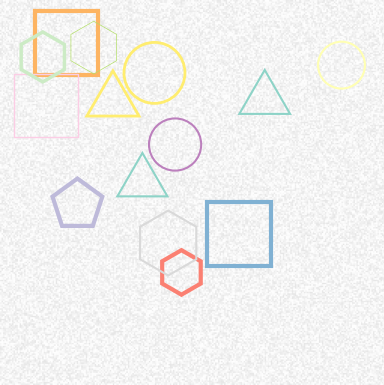[{"shape": "triangle", "thickness": 1.5, "radius": 0.38, "center": [0.688, 0.742]}, {"shape": "triangle", "thickness": 1.5, "radius": 0.38, "center": [0.37, 0.528]}, {"shape": "circle", "thickness": 1.5, "radius": 0.3, "center": [0.887, 0.831]}, {"shape": "pentagon", "thickness": 3, "radius": 0.34, "center": [0.201, 0.468]}, {"shape": "hexagon", "thickness": 3, "radius": 0.29, "center": [0.471, 0.292]}, {"shape": "square", "thickness": 3, "radius": 0.42, "center": [0.62, 0.391]}, {"shape": "square", "thickness": 3, "radius": 0.41, "center": [0.173, 0.889]}, {"shape": "hexagon", "thickness": 0.5, "radius": 0.34, "center": [0.243, 0.876]}, {"shape": "square", "thickness": 1, "radius": 0.41, "center": [0.12, 0.726]}, {"shape": "hexagon", "thickness": 1.5, "radius": 0.42, "center": [0.437, 0.369]}, {"shape": "circle", "thickness": 1.5, "radius": 0.34, "center": [0.455, 0.625]}, {"shape": "hexagon", "thickness": 2.5, "radius": 0.32, "center": [0.111, 0.852]}, {"shape": "triangle", "thickness": 2, "radius": 0.39, "center": [0.293, 0.738]}, {"shape": "circle", "thickness": 2, "radius": 0.4, "center": [0.401, 0.811]}]